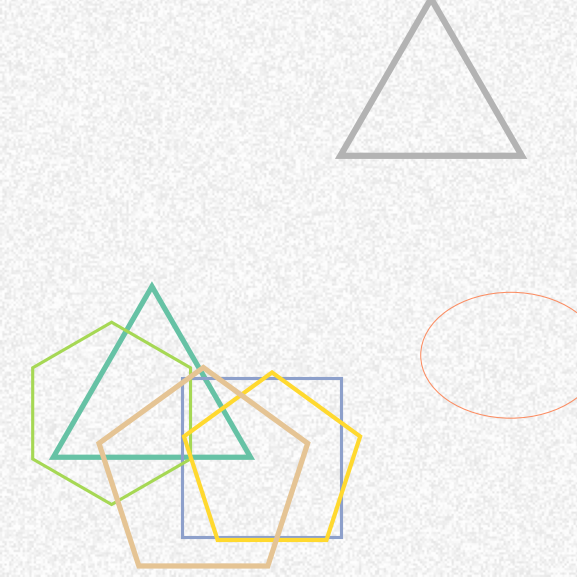[{"shape": "triangle", "thickness": 2.5, "radius": 0.99, "center": [0.263, 0.306]}, {"shape": "oval", "thickness": 0.5, "radius": 0.78, "center": [0.884, 0.384]}, {"shape": "square", "thickness": 1.5, "radius": 0.69, "center": [0.453, 0.208]}, {"shape": "hexagon", "thickness": 1.5, "radius": 0.79, "center": [0.193, 0.283]}, {"shape": "pentagon", "thickness": 2, "radius": 0.8, "center": [0.471, 0.194]}, {"shape": "pentagon", "thickness": 2.5, "radius": 0.95, "center": [0.352, 0.173]}, {"shape": "triangle", "thickness": 3, "radius": 0.91, "center": [0.747, 0.82]}]